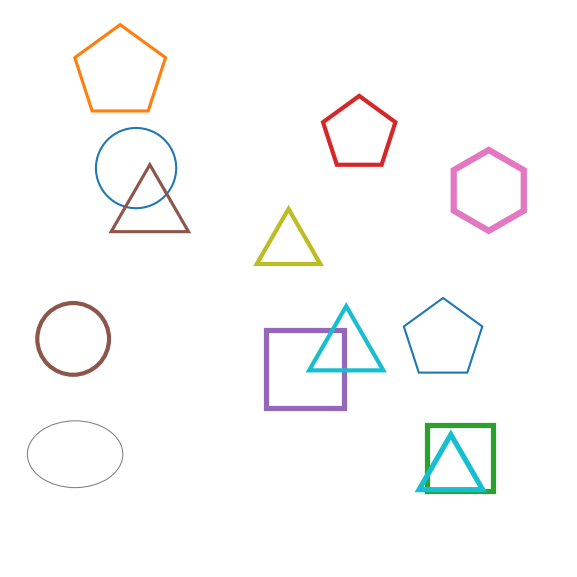[{"shape": "pentagon", "thickness": 1, "radius": 0.36, "center": [0.767, 0.412]}, {"shape": "circle", "thickness": 1, "radius": 0.35, "center": [0.236, 0.708]}, {"shape": "pentagon", "thickness": 1.5, "radius": 0.41, "center": [0.208, 0.874]}, {"shape": "square", "thickness": 2.5, "radius": 0.29, "center": [0.796, 0.206]}, {"shape": "pentagon", "thickness": 2, "radius": 0.33, "center": [0.622, 0.767]}, {"shape": "square", "thickness": 2.5, "radius": 0.34, "center": [0.528, 0.36]}, {"shape": "triangle", "thickness": 1.5, "radius": 0.39, "center": [0.259, 0.637]}, {"shape": "circle", "thickness": 2, "radius": 0.31, "center": [0.127, 0.412]}, {"shape": "hexagon", "thickness": 3, "radius": 0.35, "center": [0.846, 0.669]}, {"shape": "oval", "thickness": 0.5, "radius": 0.41, "center": [0.13, 0.213]}, {"shape": "triangle", "thickness": 2, "radius": 0.32, "center": [0.5, 0.574]}, {"shape": "triangle", "thickness": 2, "radius": 0.37, "center": [0.6, 0.395]}, {"shape": "triangle", "thickness": 2.5, "radius": 0.32, "center": [0.781, 0.183]}]